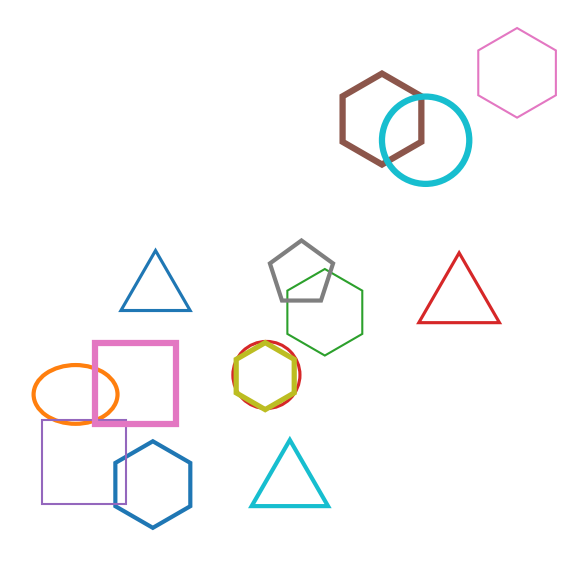[{"shape": "triangle", "thickness": 1.5, "radius": 0.35, "center": [0.269, 0.496]}, {"shape": "hexagon", "thickness": 2, "radius": 0.37, "center": [0.265, 0.16]}, {"shape": "oval", "thickness": 2, "radius": 0.36, "center": [0.131, 0.316]}, {"shape": "hexagon", "thickness": 1, "radius": 0.37, "center": [0.562, 0.458]}, {"shape": "circle", "thickness": 1.5, "radius": 0.29, "center": [0.461, 0.35]}, {"shape": "triangle", "thickness": 1.5, "radius": 0.4, "center": [0.795, 0.481]}, {"shape": "square", "thickness": 1, "radius": 0.36, "center": [0.146, 0.199]}, {"shape": "hexagon", "thickness": 3, "radius": 0.39, "center": [0.661, 0.793]}, {"shape": "hexagon", "thickness": 1, "radius": 0.39, "center": [0.895, 0.873]}, {"shape": "square", "thickness": 3, "radius": 0.35, "center": [0.234, 0.335]}, {"shape": "pentagon", "thickness": 2, "radius": 0.29, "center": [0.522, 0.525]}, {"shape": "hexagon", "thickness": 2.5, "radius": 0.29, "center": [0.459, 0.348]}, {"shape": "circle", "thickness": 3, "radius": 0.38, "center": [0.737, 0.756]}, {"shape": "triangle", "thickness": 2, "radius": 0.38, "center": [0.502, 0.161]}]